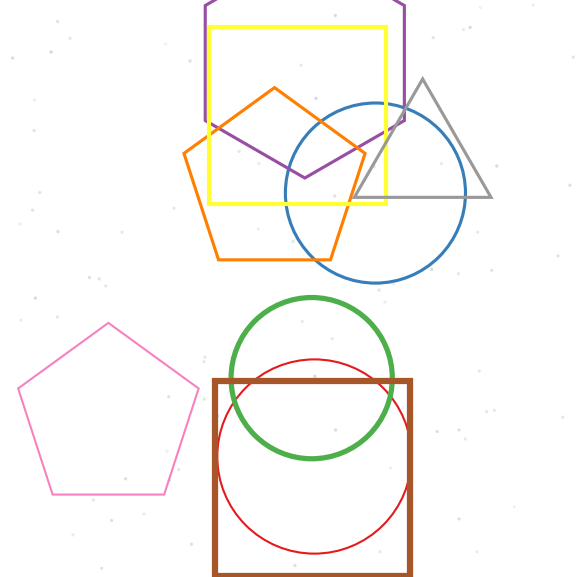[{"shape": "circle", "thickness": 1, "radius": 0.84, "center": [0.544, 0.209]}, {"shape": "circle", "thickness": 1.5, "radius": 0.78, "center": [0.65, 0.665]}, {"shape": "circle", "thickness": 2.5, "radius": 0.7, "center": [0.54, 0.344]}, {"shape": "hexagon", "thickness": 1.5, "radius": 1.0, "center": [0.528, 0.89]}, {"shape": "pentagon", "thickness": 1.5, "radius": 0.82, "center": [0.475, 0.683]}, {"shape": "square", "thickness": 2, "radius": 0.77, "center": [0.515, 0.8]}, {"shape": "square", "thickness": 3, "radius": 0.84, "center": [0.541, 0.171]}, {"shape": "pentagon", "thickness": 1, "radius": 0.82, "center": [0.188, 0.276]}, {"shape": "triangle", "thickness": 1.5, "radius": 0.68, "center": [0.732, 0.726]}]